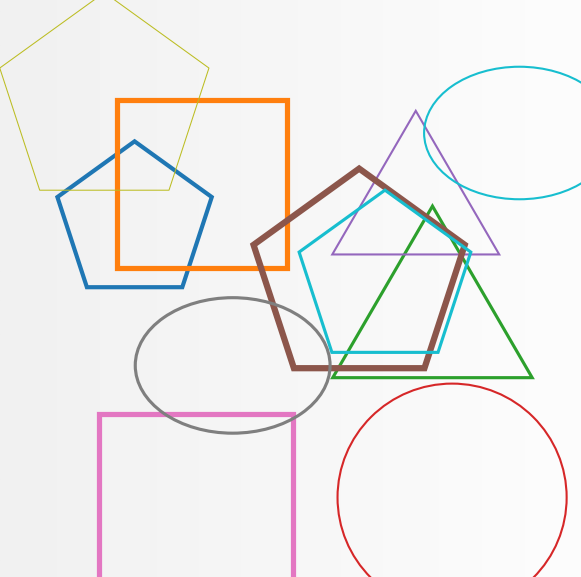[{"shape": "pentagon", "thickness": 2, "radius": 0.7, "center": [0.232, 0.615]}, {"shape": "square", "thickness": 2.5, "radius": 0.73, "center": [0.348, 0.681]}, {"shape": "triangle", "thickness": 1.5, "radius": 0.99, "center": [0.744, 0.444]}, {"shape": "circle", "thickness": 1, "radius": 0.99, "center": [0.778, 0.138]}, {"shape": "triangle", "thickness": 1, "radius": 0.83, "center": [0.715, 0.641]}, {"shape": "pentagon", "thickness": 3, "radius": 0.96, "center": [0.618, 0.516]}, {"shape": "square", "thickness": 2.5, "radius": 0.83, "center": [0.337, 0.115]}, {"shape": "oval", "thickness": 1.5, "radius": 0.84, "center": [0.4, 0.366]}, {"shape": "pentagon", "thickness": 0.5, "radius": 0.95, "center": [0.18, 0.823]}, {"shape": "oval", "thickness": 1, "radius": 0.82, "center": [0.894, 0.769]}, {"shape": "pentagon", "thickness": 1.5, "radius": 0.78, "center": [0.662, 0.515]}]